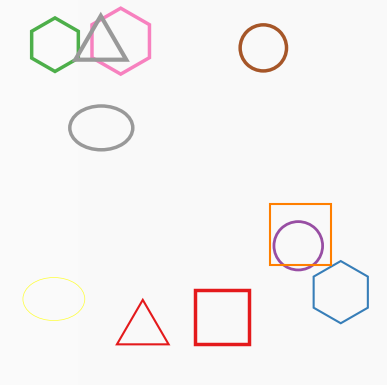[{"shape": "triangle", "thickness": 1.5, "radius": 0.39, "center": [0.368, 0.144]}, {"shape": "square", "thickness": 2.5, "radius": 0.35, "center": [0.573, 0.176]}, {"shape": "hexagon", "thickness": 1.5, "radius": 0.4, "center": [0.879, 0.241]}, {"shape": "hexagon", "thickness": 2.5, "radius": 0.35, "center": [0.142, 0.884]}, {"shape": "circle", "thickness": 2, "radius": 0.31, "center": [0.77, 0.362]}, {"shape": "square", "thickness": 1.5, "radius": 0.4, "center": [0.775, 0.392]}, {"shape": "oval", "thickness": 0.5, "radius": 0.4, "center": [0.139, 0.223]}, {"shape": "circle", "thickness": 2.5, "radius": 0.3, "center": [0.68, 0.876]}, {"shape": "hexagon", "thickness": 2.5, "radius": 0.43, "center": [0.312, 0.893]}, {"shape": "triangle", "thickness": 3, "radius": 0.38, "center": [0.26, 0.883]}, {"shape": "oval", "thickness": 2.5, "radius": 0.41, "center": [0.261, 0.668]}]